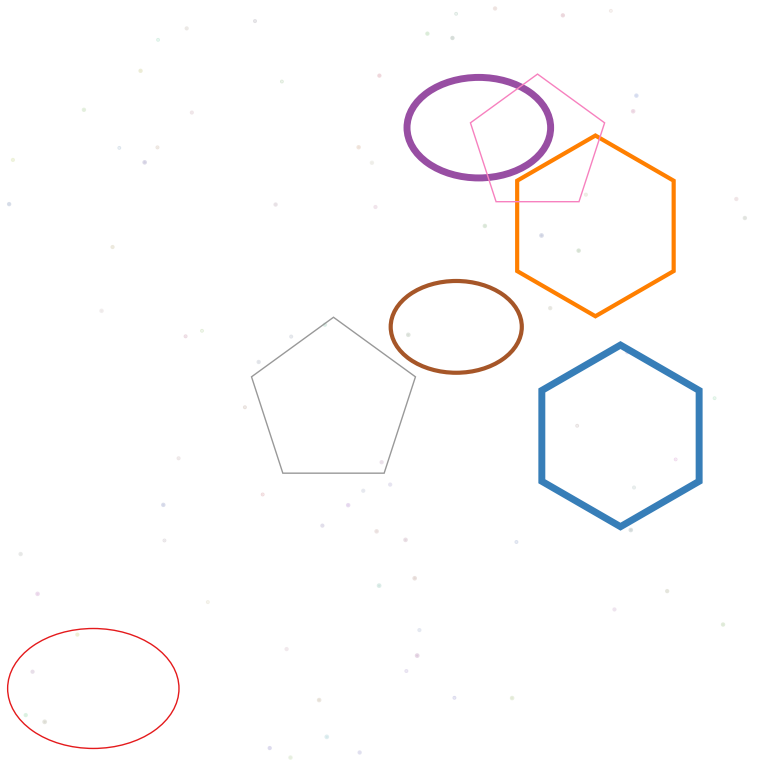[{"shape": "oval", "thickness": 0.5, "radius": 0.56, "center": [0.121, 0.106]}, {"shape": "hexagon", "thickness": 2.5, "radius": 0.59, "center": [0.806, 0.434]}, {"shape": "oval", "thickness": 2.5, "radius": 0.47, "center": [0.622, 0.834]}, {"shape": "hexagon", "thickness": 1.5, "radius": 0.59, "center": [0.773, 0.707]}, {"shape": "oval", "thickness": 1.5, "radius": 0.43, "center": [0.593, 0.575]}, {"shape": "pentagon", "thickness": 0.5, "radius": 0.46, "center": [0.698, 0.812]}, {"shape": "pentagon", "thickness": 0.5, "radius": 0.56, "center": [0.433, 0.476]}]